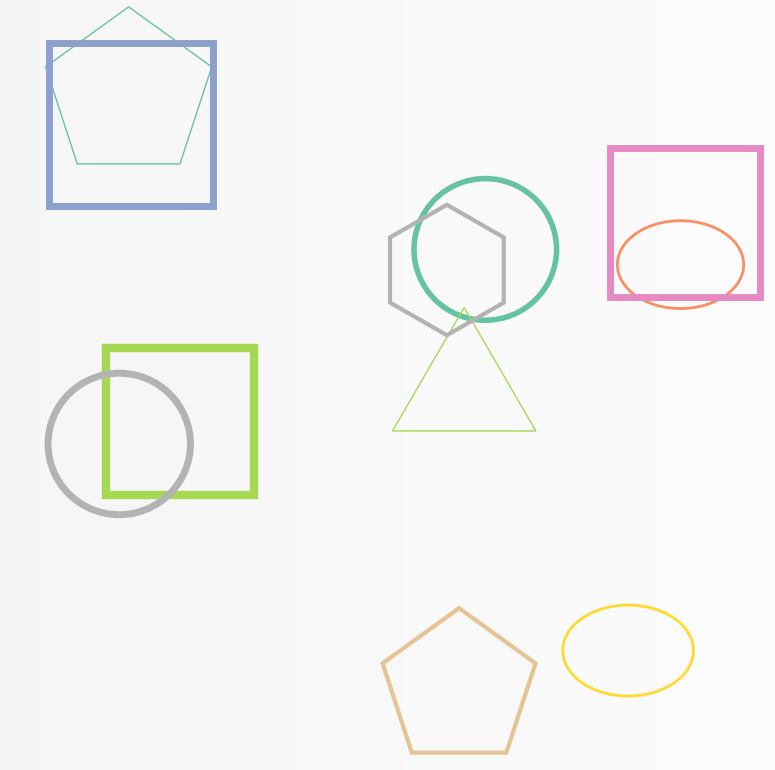[{"shape": "pentagon", "thickness": 0.5, "radius": 0.56, "center": [0.166, 0.878]}, {"shape": "circle", "thickness": 2, "radius": 0.46, "center": [0.626, 0.676]}, {"shape": "oval", "thickness": 1, "radius": 0.41, "center": [0.878, 0.656]}, {"shape": "square", "thickness": 2.5, "radius": 0.53, "center": [0.169, 0.838]}, {"shape": "square", "thickness": 2.5, "radius": 0.48, "center": [0.884, 0.711]}, {"shape": "square", "thickness": 3, "radius": 0.48, "center": [0.232, 0.453]}, {"shape": "triangle", "thickness": 0.5, "radius": 0.53, "center": [0.599, 0.494]}, {"shape": "oval", "thickness": 1, "radius": 0.42, "center": [0.81, 0.155]}, {"shape": "pentagon", "thickness": 1.5, "radius": 0.52, "center": [0.592, 0.106]}, {"shape": "hexagon", "thickness": 1.5, "radius": 0.42, "center": [0.577, 0.649]}, {"shape": "circle", "thickness": 2.5, "radius": 0.46, "center": [0.154, 0.423]}]